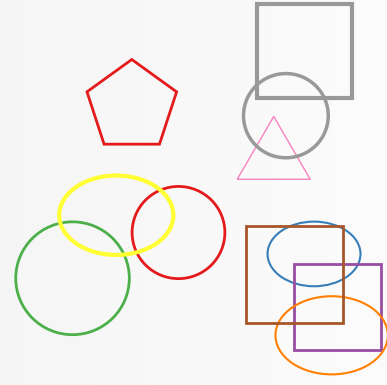[{"shape": "circle", "thickness": 2, "radius": 0.6, "center": [0.461, 0.396]}, {"shape": "pentagon", "thickness": 2, "radius": 0.61, "center": [0.34, 0.724]}, {"shape": "oval", "thickness": 1.5, "radius": 0.6, "center": [0.81, 0.34]}, {"shape": "circle", "thickness": 2, "radius": 0.73, "center": [0.187, 0.277]}, {"shape": "square", "thickness": 2, "radius": 0.56, "center": [0.871, 0.202]}, {"shape": "oval", "thickness": 1.5, "radius": 0.72, "center": [0.856, 0.129]}, {"shape": "oval", "thickness": 3, "radius": 0.74, "center": [0.3, 0.441]}, {"shape": "square", "thickness": 2, "radius": 0.63, "center": [0.761, 0.288]}, {"shape": "triangle", "thickness": 1, "radius": 0.54, "center": [0.706, 0.589]}, {"shape": "square", "thickness": 3, "radius": 0.61, "center": [0.786, 0.868]}, {"shape": "circle", "thickness": 2.5, "radius": 0.55, "center": [0.738, 0.7]}]